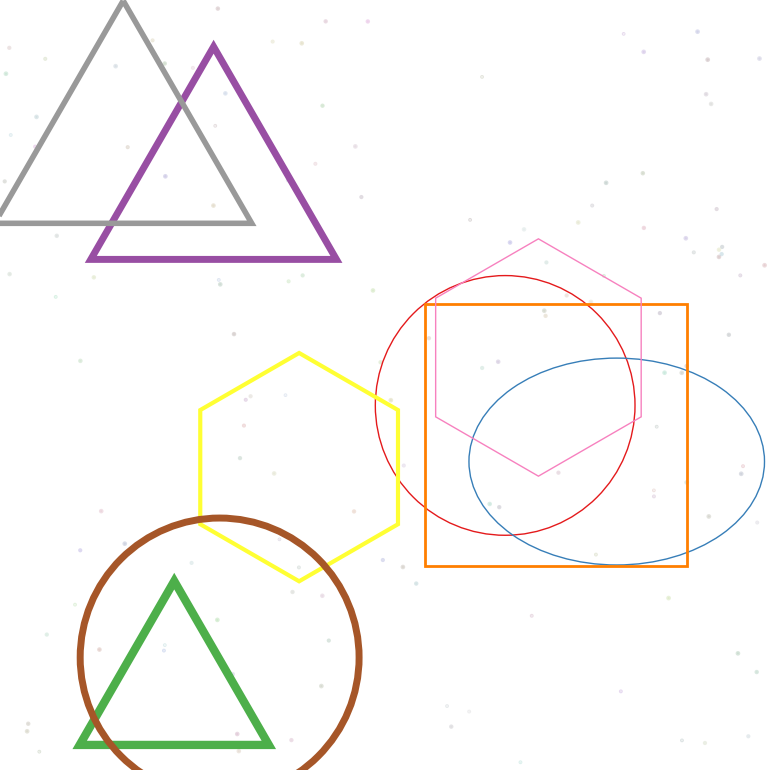[{"shape": "circle", "thickness": 0.5, "radius": 0.84, "center": [0.656, 0.473]}, {"shape": "oval", "thickness": 0.5, "radius": 0.96, "center": [0.801, 0.401]}, {"shape": "triangle", "thickness": 3, "radius": 0.71, "center": [0.226, 0.103]}, {"shape": "triangle", "thickness": 2.5, "radius": 0.92, "center": [0.277, 0.755]}, {"shape": "square", "thickness": 1, "radius": 0.85, "center": [0.722, 0.435]}, {"shape": "hexagon", "thickness": 1.5, "radius": 0.74, "center": [0.388, 0.393]}, {"shape": "circle", "thickness": 2.5, "radius": 0.91, "center": [0.285, 0.146]}, {"shape": "hexagon", "thickness": 0.5, "radius": 0.77, "center": [0.699, 0.536]}, {"shape": "triangle", "thickness": 2, "radius": 0.96, "center": [0.16, 0.806]}]